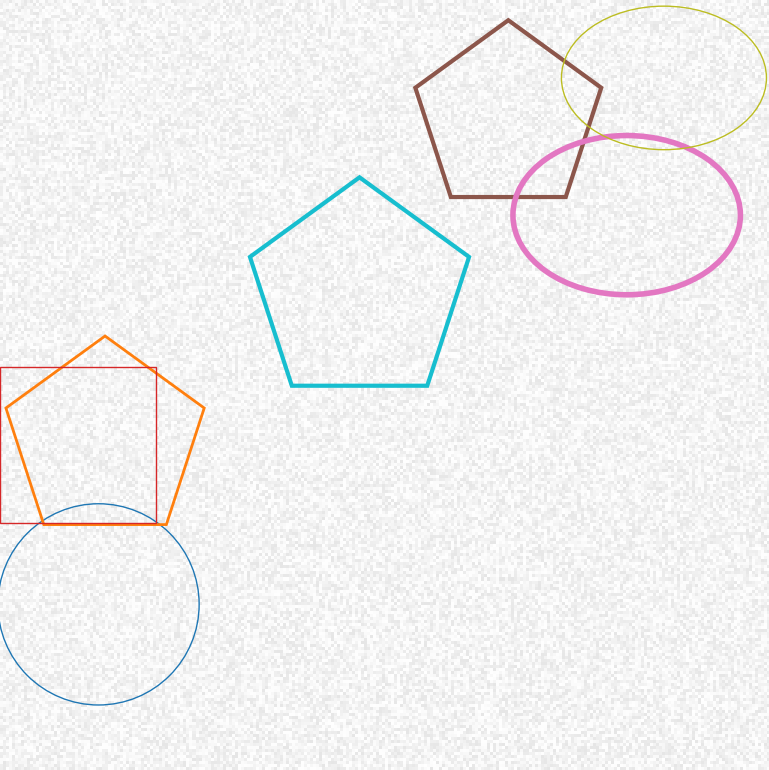[{"shape": "circle", "thickness": 0.5, "radius": 0.65, "center": [0.128, 0.215]}, {"shape": "pentagon", "thickness": 1, "radius": 0.68, "center": [0.136, 0.428]}, {"shape": "square", "thickness": 0.5, "radius": 0.5, "center": [0.101, 0.422]}, {"shape": "pentagon", "thickness": 1.5, "radius": 0.63, "center": [0.66, 0.847]}, {"shape": "oval", "thickness": 2, "radius": 0.74, "center": [0.814, 0.721]}, {"shape": "oval", "thickness": 0.5, "radius": 0.67, "center": [0.862, 0.899]}, {"shape": "pentagon", "thickness": 1.5, "radius": 0.75, "center": [0.467, 0.62]}]